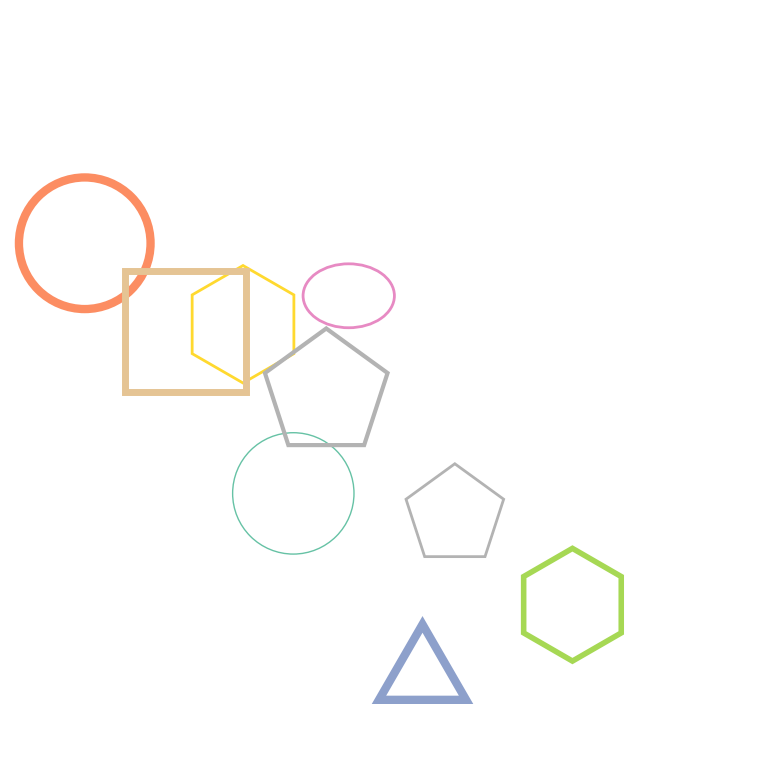[{"shape": "circle", "thickness": 0.5, "radius": 0.39, "center": [0.381, 0.359]}, {"shape": "circle", "thickness": 3, "radius": 0.43, "center": [0.11, 0.684]}, {"shape": "triangle", "thickness": 3, "radius": 0.33, "center": [0.549, 0.124]}, {"shape": "oval", "thickness": 1, "radius": 0.3, "center": [0.453, 0.616]}, {"shape": "hexagon", "thickness": 2, "radius": 0.37, "center": [0.743, 0.215]}, {"shape": "hexagon", "thickness": 1, "radius": 0.38, "center": [0.316, 0.579]}, {"shape": "square", "thickness": 2.5, "radius": 0.39, "center": [0.241, 0.57]}, {"shape": "pentagon", "thickness": 1, "radius": 0.33, "center": [0.591, 0.331]}, {"shape": "pentagon", "thickness": 1.5, "radius": 0.42, "center": [0.424, 0.49]}]